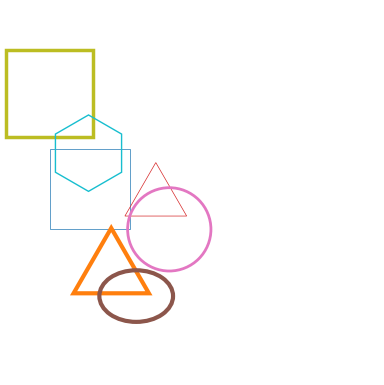[{"shape": "square", "thickness": 0.5, "radius": 0.52, "center": [0.234, 0.509]}, {"shape": "triangle", "thickness": 3, "radius": 0.56, "center": [0.289, 0.295]}, {"shape": "triangle", "thickness": 0.5, "radius": 0.46, "center": [0.405, 0.485]}, {"shape": "oval", "thickness": 3, "radius": 0.48, "center": [0.354, 0.231]}, {"shape": "circle", "thickness": 2, "radius": 0.54, "center": [0.44, 0.404]}, {"shape": "square", "thickness": 2.5, "radius": 0.57, "center": [0.128, 0.758]}, {"shape": "hexagon", "thickness": 1, "radius": 0.5, "center": [0.23, 0.602]}]